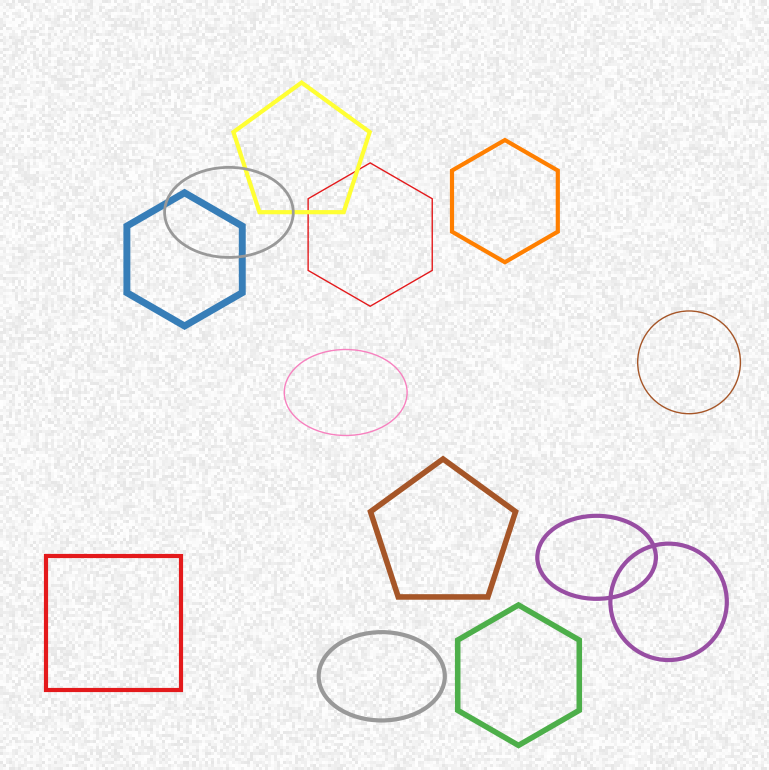[{"shape": "square", "thickness": 1.5, "radius": 0.44, "center": [0.147, 0.191]}, {"shape": "hexagon", "thickness": 0.5, "radius": 0.47, "center": [0.481, 0.695]}, {"shape": "hexagon", "thickness": 2.5, "radius": 0.43, "center": [0.24, 0.663]}, {"shape": "hexagon", "thickness": 2, "radius": 0.46, "center": [0.673, 0.123]}, {"shape": "oval", "thickness": 1.5, "radius": 0.39, "center": [0.775, 0.276]}, {"shape": "circle", "thickness": 1.5, "radius": 0.38, "center": [0.868, 0.218]}, {"shape": "hexagon", "thickness": 1.5, "radius": 0.4, "center": [0.656, 0.739]}, {"shape": "pentagon", "thickness": 1.5, "radius": 0.47, "center": [0.392, 0.8]}, {"shape": "pentagon", "thickness": 2, "radius": 0.5, "center": [0.575, 0.305]}, {"shape": "circle", "thickness": 0.5, "radius": 0.33, "center": [0.895, 0.529]}, {"shape": "oval", "thickness": 0.5, "radius": 0.4, "center": [0.449, 0.49]}, {"shape": "oval", "thickness": 1, "radius": 0.42, "center": [0.297, 0.724]}, {"shape": "oval", "thickness": 1.5, "radius": 0.41, "center": [0.496, 0.122]}]